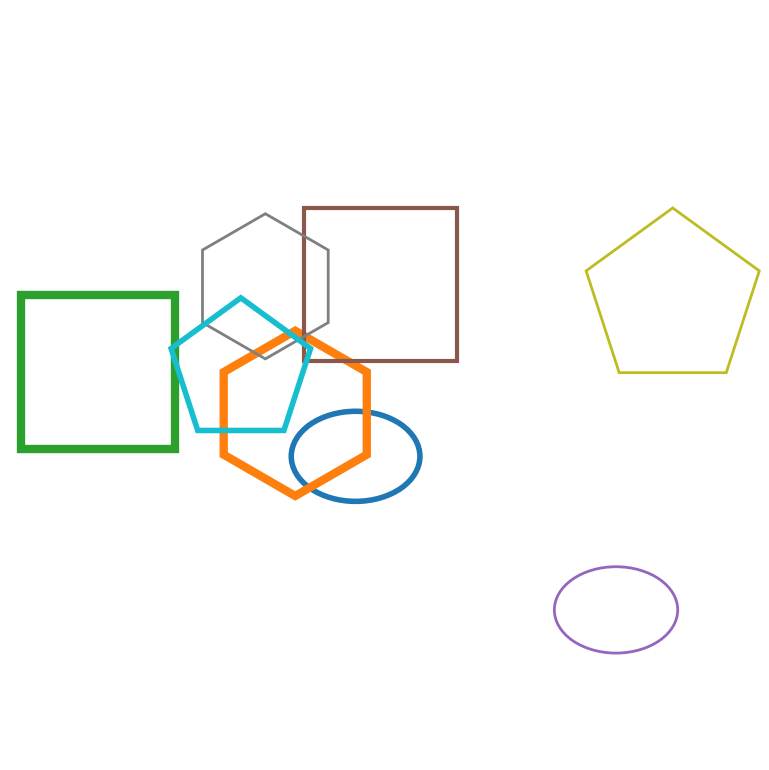[{"shape": "oval", "thickness": 2, "radius": 0.42, "center": [0.462, 0.407]}, {"shape": "hexagon", "thickness": 3, "radius": 0.54, "center": [0.383, 0.463]}, {"shape": "square", "thickness": 3, "radius": 0.5, "center": [0.127, 0.517]}, {"shape": "oval", "thickness": 1, "radius": 0.4, "center": [0.8, 0.208]}, {"shape": "square", "thickness": 1.5, "radius": 0.5, "center": [0.494, 0.631]}, {"shape": "hexagon", "thickness": 1, "radius": 0.47, "center": [0.345, 0.628]}, {"shape": "pentagon", "thickness": 1, "radius": 0.59, "center": [0.874, 0.612]}, {"shape": "pentagon", "thickness": 2, "radius": 0.48, "center": [0.313, 0.518]}]